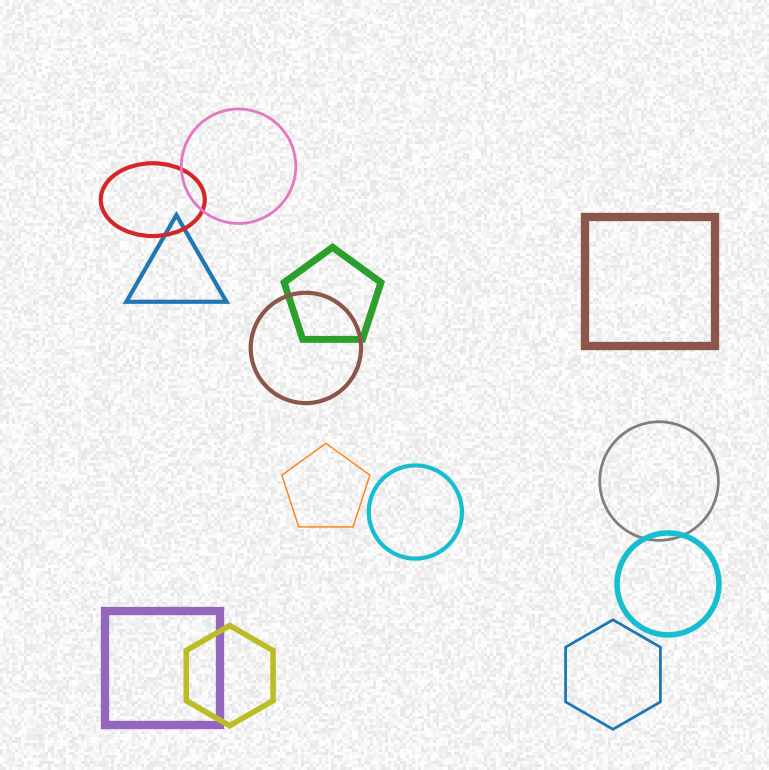[{"shape": "triangle", "thickness": 1.5, "radius": 0.38, "center": [0.229, 0.646]}, {"shape": "hexagon", "thickness": 1, "radius": 0.36, "center": [0.796, 0.124]}, {"shape": "pentagon", "thickness": 0.5, "radius": 0.3, "center": [0.423, 0.364]}, {"shape": "pentagon", "thickness": 2.5, "radius": 0.33, "center": [0.432, 0.613]}, {"shape": "oval", "thickness": 1.5, "radius": 0.34, "center": [0.198, 0.741]}, {"shape": "square", "thickness": 3, "radius": 0.37, "center": [0.211, 0.132]}, {"shape": "square", "thickness": 3, "radius": 0.42, "center": [0.844, 0.634]}, {"shape": "circle", "thickness": 1.5, "radius": 0.36, "center": [0.397, 0.548]}, {"shape": "circle", "thickness": 1, "radius": 0.37, "center": [0.31, 0.784]}, {"shape": "circle", "thickness": 1, "radius": 0.39, "center": [0.856, 0.375]}, {"shape": "hexagon", "thickness": 2, "radius": 0.33, "center": [0.298, 0.123]}, {"shape": "circle", "thickness": 1.5, "radius": 0.3, "center": [0.539, 0.335]}, {"shape": "circle", "thickness": 2, "radius": 0.33, "center": [0.868, 0.242]}]